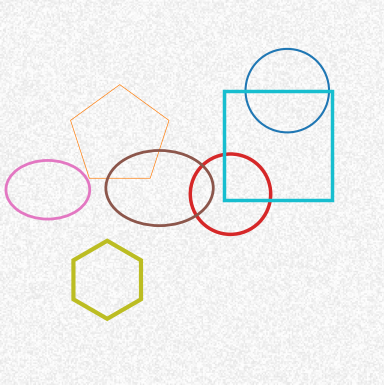[{"shape": "circle", "thickness": 1.5, "radius": 0.54, "center": [0.746, 0.765]}, {"shape": "pentagon", "thickness": 0.5, "radius": 0.67, "center": [0.311, 0.646]}, {"shape": "circle", "thickness": 2.5, "radius": 0.52, "center": [0.599, 0.496]}, {"shape": "oval", "thickness": 2, "radius": 0.7, "center": [0.414, 0.512]}, {"shape": "oval", "thickness": 2, "radius": 0.54, "center": [0.124, 0.507]}, {"shape": "hexagon", "thickness": 3, "radius": 0.51, "center": [0.278, 0.273]}, {"shape": "square", "thickness": 2.5, "radius": 0.7, "center": [0.722, 0.622]}]